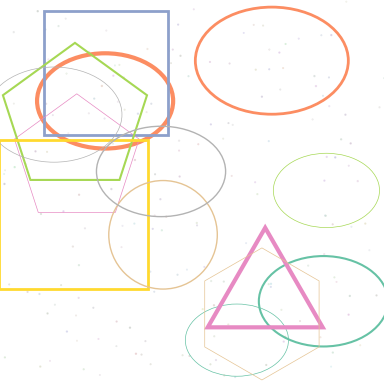[{"shape": "oval", "thickness": 1.5, "radius": 0.84, "center": [0.84, 0.217]}, {"shape": "oval", "thickness": 0.5, "radius": 0.67, "center": [0.615, 0.117]}, {"shape": "oval", "thickness": 3, "radius": 0.88, "center": [0.273, 0.738]}, {"shape": "oval", "thickness": 2, "radius": 0.99, "center": [0.706, 0.842]}, {"shape": "square", "thickness": 2, "radius": 0.81, "center": [0.276, 0.81]}, {"shape": "pentagon", "thickness": 0.5, "radius": 0.85, "center": [0.199, 0.586]}, {"shape": "triangle", "thickness": 3, "radius": 0.86, "center": [0.689, 0.236]}, {"shape": "pentagon", "thickness": 1.5, "radius": 0.98, "center": [0.195, 0.692]}, {"shape": "oval", "thickness": 0.5, "radius": 0.69, "center": [0.848, 0.505]}, {"shape": "square", "thickness": 2, "radius": 0.97, "center": [0.191, 0.443]}, {"shape": "circle", "thickness": 1, "radius": 0.7, "center": [0.423, 0.39]}, {"shape": "hexagon", "thickness": 0.5, "radius": 0.86, "center": [0.68, 0.185]}, {"shape": "oval", "thickness": 1, "radius": 0.84, "center": [0.418, 0.555]}, {"shape": "oval", "thickness": 0.5, "radius": 0.88, "center": [0.14, 0.702]}]